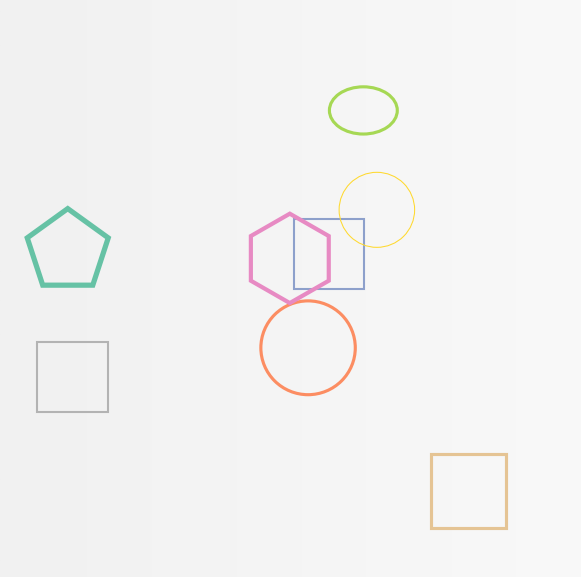[{"shape": "pentagon", "thickness": 2.5, "radius": 0.37, "center": [0.117, 0.565]}, {"shape": "circle", "thickness": 1.5, "radius": 0.41, "center": [0.53, 0.397]}, {"shape": "square", "thickness": 1, "radius": 0.3, "center": [0.567, 0.559]}, {"shape": "hexagon", "thickness": 2, "radius": 0.39, "center": [0.499, 0.552]}, {"shape": "oval", "thickness": 1.5, "radius": 0.29, "center": [0.625, 0.808]}, {"shape": "circle", "thickness": 0.5, "radius": 0.32, "center": [0.648, 0.636]}, {"shape": "square", "thickness": 1.5, "radius": 0.32, "center": [0.806, 0.149]}, {"shape": "square", "thickness": 1, "radius": 0.3, "center": [0.125, 0.346]}]